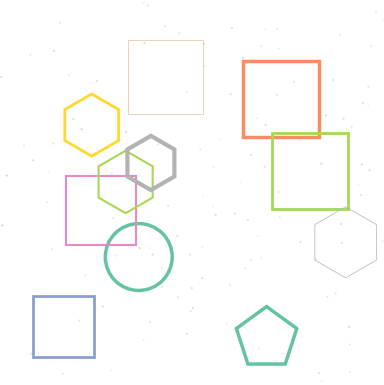[{"shape": "circle", "thickness": 2.5, "radius": 0.43, "center": [0.36, 0.332]}, {"shape": "pentagon", "thickness": 2.5, "radius": 0.41, "center": [0.692, 0.121]}, {"shape": "square", "thickness": 2.5, "radius": 0.49, "center": [0.73, 0.743]}, {"shape": "square", "thickness": 2, "radius": 0.4, "center": [0.165, 0.152]}, {"shape": "square", "thickness": 1.5, "radius": 0.45, "center": [0.263, 0.453]}, {"shape": "square", "thickness": 2, "radius": 0.49, "center": [0.804, 0.557]}, {"shape": "hexagon", "thickness": 1.5, "radius": 0.41, "center": [0.326, 0.527]}, {"shape": "hexagon", "thickness": 2, "radius": 0.4, "center": [0.238, 0.675]}, {"shape": "square", "thickness": 0.5, "radius": 0.49, "center": [0.431, 0.8]}, {"shape": "hexagon", "thickness": 3, "radius": 0.35, "center": [0.392, 0.577]}, {"shape": "hexagon", "thickness": 0.5, "radius": 0.46, "center": [0.898, 0.371]}]